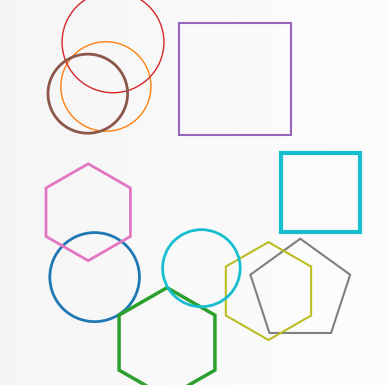[{"shape": "circle", "thickness": 2, "radius": 0.58, "center": [0.244, 0.28]}, {"shape": "circle", "thickness": 1, "radius": 0.58, "center": [0.273, 0.775]}, {"shape": "hexagon", "thickness": 2.5, "radius": 0.71, "center": [0.431, 0.11]}, {"shape": "circle", "thickness": 1, "radius": 0.66, "center": [0.292, 0.891]}, {"shape": "square", "thickness": 1.5, "radius": 0.73, "center": [0.606, 0.795]}, {"shape": "circle", "thickness": 2, "radius": 0.51, "center": [0.227, 0.757]}, {"shape": "hexagon", "thickness": 2, "radius": 0.63, "center": [0.228, 0.449]}, {"shape": "pentagon", "thickness": 1.5, "radius": 0.68, "center": [0.775, 0.245]}, {"shape": "hexagon", "thickness": 1.5, "radius": 0.64, "center": [0.693, 0.244]}, {"shape": "square", "thickness": 3, "radius": 0.51, "center": [0.828, 0.501]}, {"shape": "circle", "thickness": 2, "radius": 0.5, "center": [0.52, 0.303]}]